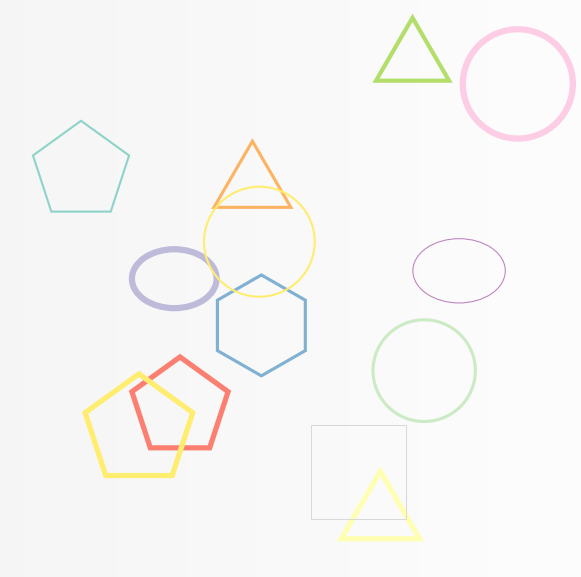[{"shape": "pentagon", "thickness": 1, "radius": 0.43, "center": [0.139, 0.703]}, {"shape": "triangle", "thickness": 2.5, "radius": 0.39, "center": [0.654, 0.105]}, {"shape": "oval", "thickness": 3, "radius": 0.36, "center": [0.3, 0.517]}, {"shape": "pentagon", "thickness": 2.5, "radius": 0.43, "center": [0.31, 0.294]}, {"shape": "hexagon", "thickness": 1.5, "radius": 0.44, "center": [0.45, 0.436]}, {"shape": "triangle", "thickness": 1.5, "radius": 0.38, "center": [0.434, 0.678]}, {"shape": "triangle", "thickness": 2, "radius": 0.36, "center": [0.71, 0.896]}, {"shape": "circle", "thickness": 3, "radius": 0.47, "center": [0.891, 0.854]}, {"shape": "square", "thickness": 0.5, "radius": 0.41, "center": [0.616, 0.182]}, {"shape": "oval", "thickness": 0.5, "radius": 0.4, "center": [0.79, 0.53]}, {"shape": "circle", "thickness": 1.5, "radius": 0.44, "center": [0.73, 0.357]}, {"shape": "circle", "thickness": 1, "radius": 0.48, "center": [0.446, 0.581]}, {"shape": "pentagon", "thickness": 2.5, "radius": 0.49, "center": [0.239, 0.254]}]